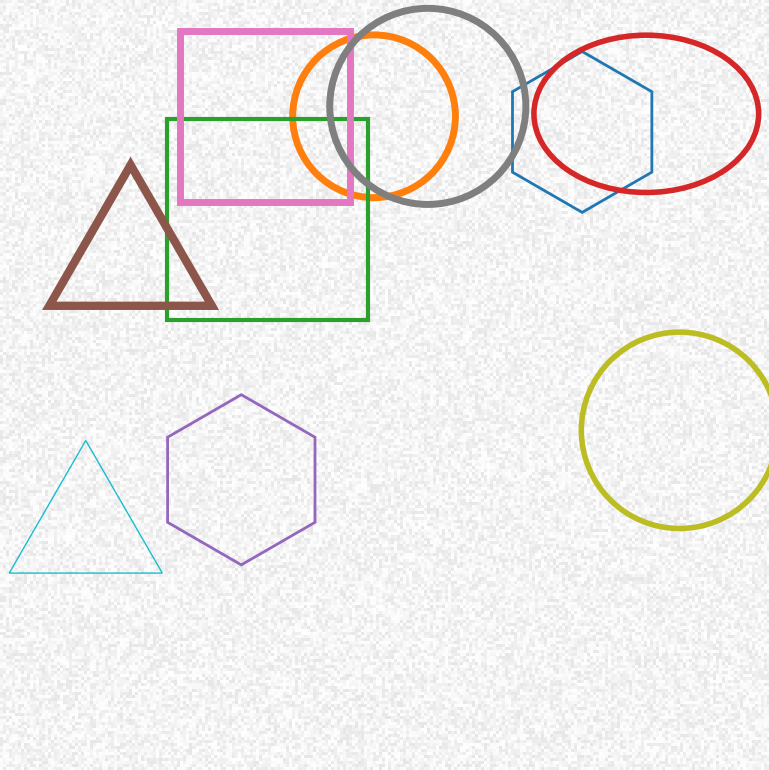[{"shape": "hexagon", "thickness": 1, "radius": 0.52, "center": [0.756, 0.829]}, {"shape": "circle", "thickness": 2.5, "radius": 0.53, "center": [0.486, 0.849]}, {"shape": "square", "thickness": 1.5, "radius": 0.65, "center": [0.348, 0.715]}, {"shape": "oval", "thickness": 2, "radius": 0.73, "center": [0.839, 0.852]}, {"shape": "hexagon", "thickness": 1, "radius": 0.55, "center": [0.313, 0.377]}, {"shape": "triangle", "thickness": 3, "radius": 0.61, "center": [0.17, 0.664]}, {"shape": "square", "thickness": 2.5, "radius": 0.55, "center": [0.344, 0.849]}, {"shape": "circle", "thickness": 2.5, "radius": 0.64, "center": [0.556, 0.862]}, {"shape": "circle", "thickness": 2, "radius": 0.64, "center": [0.882, 0.441]}, {"shape": "triangle", "thickness": 0.5, "radius": 0.57, "center": [0.111, 0.313]}]